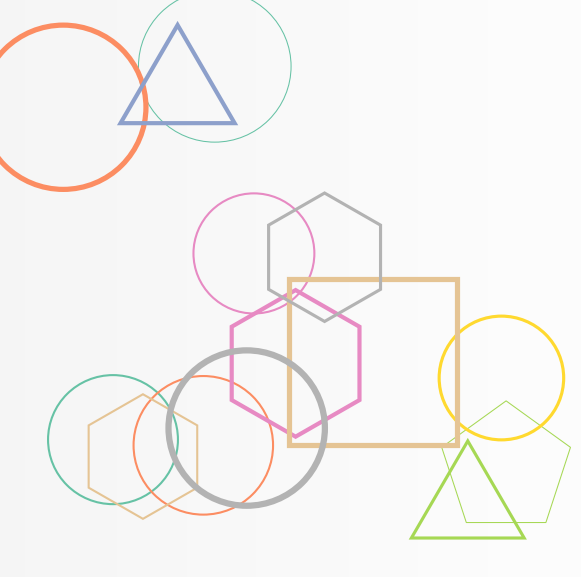[{"shape": "circle", "thickness": 1, "radius": 0.56, "center": [0.194, 0.238]}, {"shape": "circle", "thickness": 0.5, "radius": 0.66, "center": [0.369, 0.884]}, {"shape": "circle", "thickness": 2.5, "radius": 0.71, "center": [0.109, 0.813]}, {"shape": "circle", "thickness": 1, "radius": 0.6, "center": [0.35, 0.228]}, {"shape": "triangle", "thickness": 2, "radius": 0.57, "center": [0.306, 0.843]}, {"shape": "hexagon", "thickness": 2, "radius": 0.63, "center": [0.509, 0.37]}, {"shape": "circle", "thickness": 1, "radius": 0.52, "center": [0.437, 0.56]}, {"shape": "triangle", "thickness": 1.5, "radius": 0.56, "center": [0.805, 0.124]}, {"shape": "pentagon", "thickness": 0.5, "radius": 0.58, "center": [0.871, 0.189]}, {"shape": "circle", "thickness": 1.5, "radius": 0.54, "center": [0.863, 0.345]}, {"shape": "square", "thickness": 2.5, "radius": 0.72, "center": [0.642, 0.372]}, {"shape": "hexagon", "thickness": 1, "radius": 0.54, "center": [0.246, 0.209]}, {"shape": "hexagon", "thickness": 1.5, "radius": 0.56, "center": [0.558, 0.554]}, {"shape": "circle", "thickness": 3, "radius": 0.67, "center": [0.424, 0.258]}]